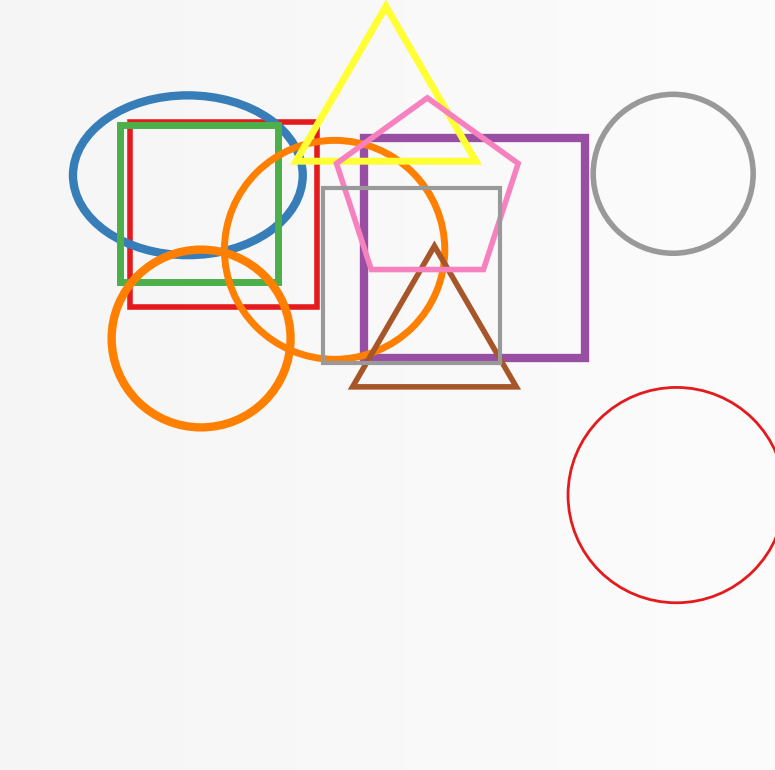[{"shape": "square", "thickness": 2, "radius": 0.6, "center": [0.289, 0.721]}, {"shape": "circle", "thickness": 1, "radius": 0.7, "center": [0.873, 0.357]}, {"shape": "oval", "thickness": 3, "radius": 0.74, "center": [0.242, 0.772]}, {"shape": "square", "thickness": 2.5, "radius": 0.51, "center": [0.256, 0.736]}, {"shape": "square", "thickness": 3, "radius": 0.71, "center": [0.612, 0.678]}, {"shape": "circle", "thickness": 2.5, "radius": 0.71, "center": [0.432, 0.676]}, {"shape": "circle", "thickness": 3, "radius": 0.58, "center": [0.259, 0.56]}, {"shape": "triangle", "thickness": 2.5, "radius": 0.67, "center": [0.498, 0.858]}, {"shape": "triangle", "thickness": 2, "radius": 0.61, "center": [0.561, 0.559]}, {"shape": "pentagon", "thickness": 2, "radius": 0.62, "center": [0.551, 0.75]}, {"shape": "circle", "thickness": 2, "radius": 0.52, "center": [0.869, 0.774]}, {"shape": "square", "thickness": 1.5, "radius": 0.57, "center": [0.531, 0.643]}]